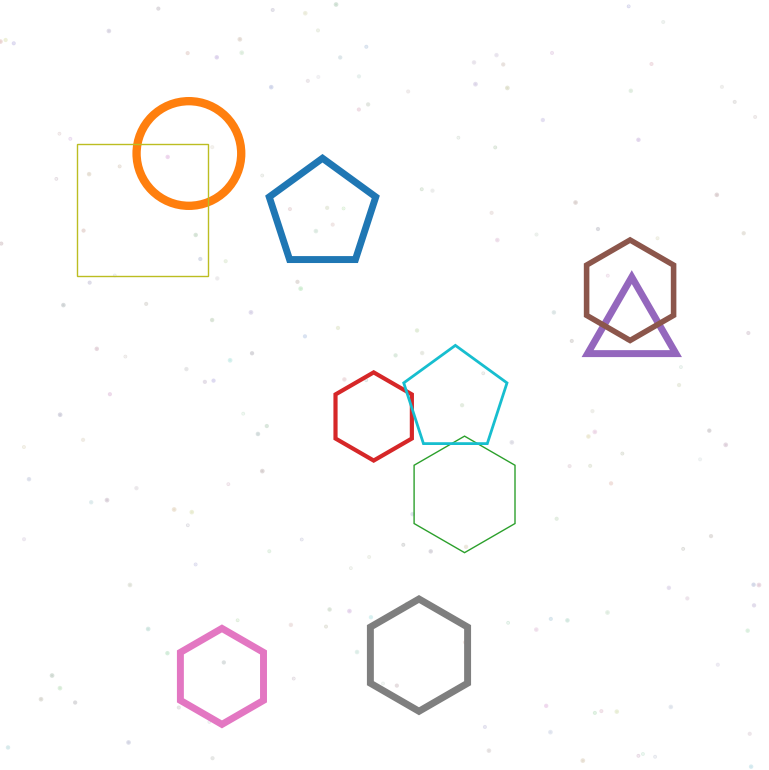[{"shape": "pentagon", "thickness": 2.5, "radius": 0.36, "center": [0.419, 0.722]}, {"shape": "circle", "thickness": 3, "radius": 0.34, "center": [0.245, 0.801]}, {"shape": "hexagon", "thickness": 0.5, "radius": 0.38, "center": [0.603, 0.358]}, {"shape": "hexagon", "thickness": 1.5, "radius": 0.29, "center": [0.485, 0.459]}, {"shape": "triangle", "thickness": 2.5, "radius": 0.33, "center": [0.82, 0.574]}, {"shape": "hexagon", "thickness": 2, "radius": 0.33, "center": [0.818, 0.623]}, {"shape": "hexagon", "thickness": 2.5, "radius": 0.31, "center": [0.288, 0.122]}, {"shape": "hexagon", "thickness": 2.5, "radius": 0.36, "center": [0.544, 0.149]}, {"shape": "square", "thickness": 0.5, "radius": 0.43, "center": [0.185, 0.727]}, {"shape": "pentagon", "thickness": 1, "radius": 0.35, "center": [0.591, 0.481]}]